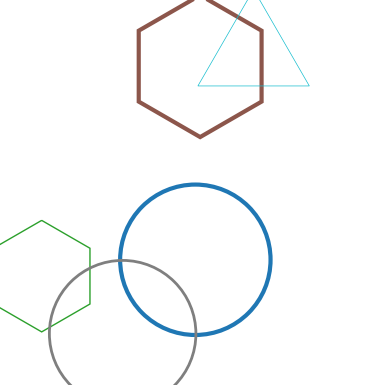[{"shape": "circle", "thickness": 3, "radius": 0.98, "center": [0.507, 0.325]}, {"shape": "hexagon", "thickness": 1, "radius": 0.72, "center": [0.108, 0.283]}, {"shape": "hexagon", "thickness": 3, "radius": 0.92, "center": [0.52, 0.828]}, {"shape": "circle", "thickness": 2, "radius": 0.95, "center": [0.319, 0.133]}, {"shape": "triangle", "thickness": 0.5, "radius": 0.84, "center": [0.659, 0.86]}]